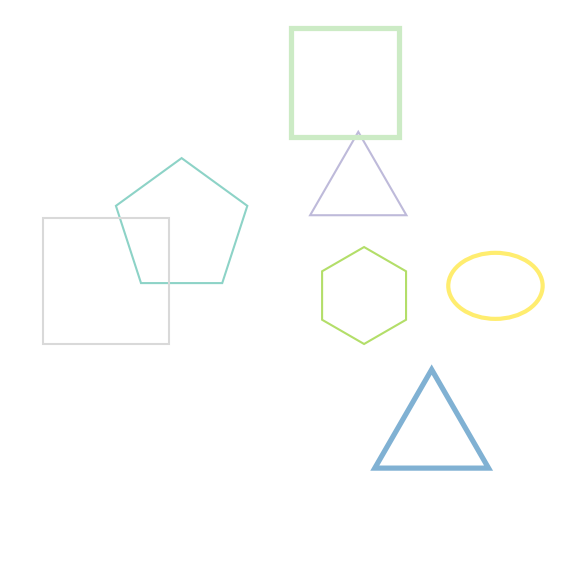[{"shape": "pentagon", "thickness": 1, "radius": 0.6, "center": [0.314, 0.606]}, {"shape": "triangle", "thickness": 1, "radius": 0.48, "center": [0.62, 0.675]}, {"shape": "triangle", "thickness": 2.5, "radius": 0.57, "center": [0.747, 0.245]}, {"shape": "hexagon", "thickness": 1, "radius": 0.42, "center": [0.63, 0.487]}, {"shape": "square", "thickness": 1, "radius": 0.55, "center": [0.183, 0.513]}, {"shape": "square", "thickness": 2.5, "radius": 0.47, "center": [0.597, 0.856]}, {"shape": "oval", "thickness": 2, "radius": 0.41, "center": [0.858, 0.504]}]